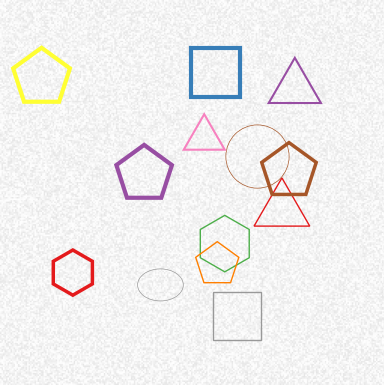[{"shape": "triangle", "thickness": 1, "radius": 0.42, "center": [0.732, 0.454]}, {"shape": "hexagon", "thickness": 2.5, "radius": 0.29, "center": [0.189, 0.292]}, {"shape": "square", "thickness": 3, "radius": 0.32, "center": [0.56, 0.812]}, {"shape": "hexagon", "thickness": 1, "radius": 0.37, "center": [0.584, 0.367]}, {"shape": "triangle", "thickness": 1.5, "radius": 0.39, "center": [0.766, 0.772]}, {"shape": "pentagon", "thickness": 3, "radius": 0.38, "center": [0.374, 0.548]}, {"shape": "pentagon", "thickness": 1, "radius": 0.29, "center": [0.564, 0.313]}, {"shape": "pentagon", "thickness": 3, "radius": 0.39, "center": [0.108, 0.798]}, {"shape": "pentagon", "thickness": 2.5, "radius": 0.37, "center": [0.751, 0.555]}, {"shape": "circle", "thickness": 0.5, "radius": 0.41, "center": [0.669, 0.593]}, {"shape": "triangle", "thickness": 1.5, "radius": 0.31, "center": [0.53, 0.642]}, {"shape": "oval", "thickness": 0.5, "radius": 0.3, "center": [0.417, 0.26]}, {"shape": "square", "thickness": 1, "radius": 0.31, "center": [0.615, 0.179]}]